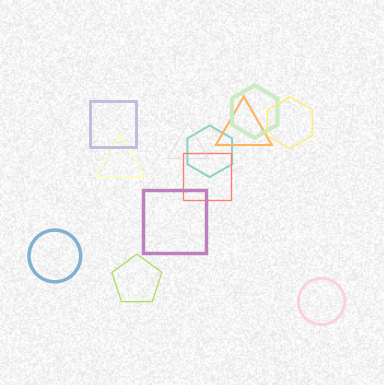[{"shape": "hexagon", "thickness": 1.5, "radius": 0.34, "center": [0.545, 0.607]}, {"shape": "triangle", "thickness": 1, "radius": 0.37, "center": [0.313, 0.578]}, {"shape": "square", "thickness": 2, "radius": 0.3, "center": [0.293, 0.679]}, {"shape": "square", "thickness": 1, "radius": 0.31, "center": [0.538, 0.542]}, {"shape": "circle", "thickness": 2.5, "radius": 0.34, "center": [0.142, 0.335]}, {"shape": "triangle", "thickness": 1.5, "radius": 0.42, "center": [0.633, 0.665]}, {"shape": "pentagon", "thickness": 1, "radius": 0.34, "center": [0.356, 0.272]}, {"shape": "circle", "thickness": 2, "radius": 0.3, "center": [0.835, 0.217]}, {"shape": "triangle", "thickness": 0.5, "radius": 0.31, "center": [0.489, 0.619]}, {"shape": "square", "thickness": 2.5, "radius": 0.41, "center": [0.454, 0.425]}, {"shape": "hexagon", "thickness": 3, "radius": 0.34, "center": [0.662, 0.71]}, {"shape": "hexagon", "thickness": 1, "radius": 0.34, "center": [0.753, 0.681]}]